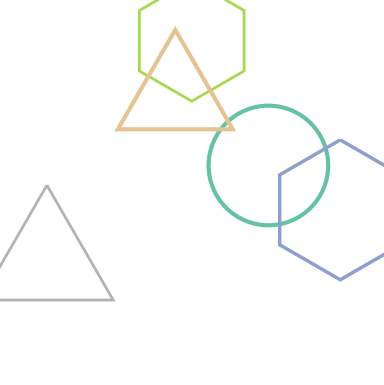[{"shape": "circle", "thickness": 3, "radius": 0.78, "center": [0.697, 0.57]}, {"shape": "hexagon", "thickness": 2.5, "radius": 0.91, "center": [0.884, 0.455]}, {"shape": "hexagon", "thickness": 2, "radius": 0.79, "center": [0.498, 0.894]}, {"shape": "triangle", "thickness": 3, "radius": 0.86, "center": [0.455, 0.75]}, {"shape": "triangle", "thickness": 2, "radius": 0.99, "center": [0.122, 0.32]}]